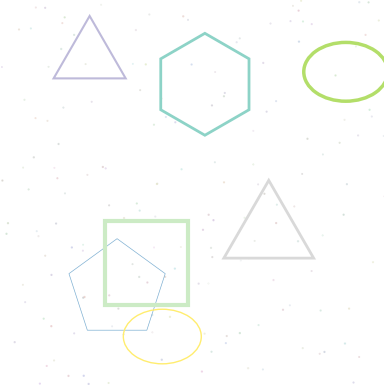[{"shape": "hexagon", "thickness": 2, "radius": 0.66, "center": [0.532, 0.781]}, {"shape": "triangle", "thickness": 1.5, "radius": 0.54, "center": [0.233, 0.85]}, {"shape": "pentagon", "thickness": 0.5, "radius": 0.66, "center": [0.304, 0.249]}, {"shape": "oval", "thickness": 2.5, "radius": 0.55, "center": [0.898, 0.813]}, {"shape": "triangle", "thickness": 2, "radius": 0.67, "center": [0.698, 0.397]}, {"shape": "square", "thickness": 3, "radius": 0.54, "center": [0.381, 0.317]}, {"shape": "oval", "thickness": 1, "radius": 0.51, "center": [0.422, 0.126]}]